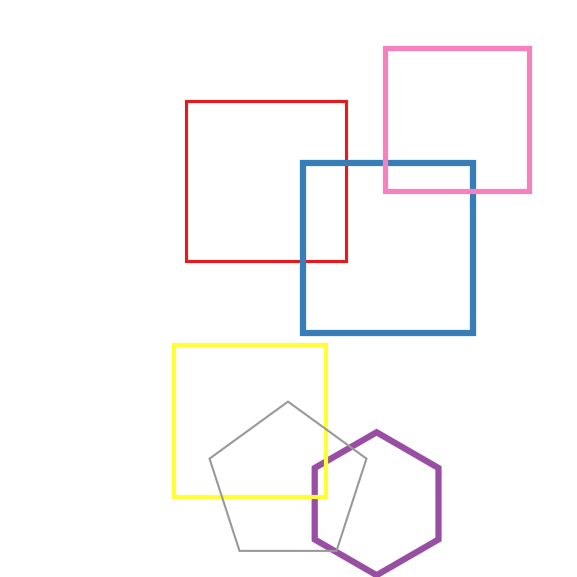[{"shape": "square", "thickness": 1.5, "radius": 0.69, "center": [0.46, 0.685]}, {"shape": "square", "thickness": 3, "radius": 0.74, "center": [0.672, 0.57]}, {"shape": "hexagon", "thickness": 3, "radius": 0.62, "center": [0.652, 0.127]}, {"shape": "square", "thickness": 2, "radius": 0.66, "center": [0.433, 0.271]}, {"shape": "square", "thickness": 2.5, "radius": 0.62, "center": [0.791, 0.792]}, {"shape": "pentagon", "thickness": 1, "radius": 0.71, "center": [0.499, 0.161]}]